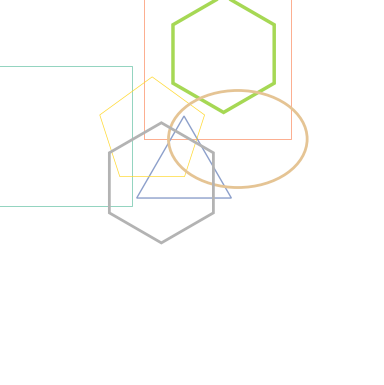[{"shape": "square", "thickness": 0.5, "radius": 0.91, "center": [0.161, 0.647]}, {"shape": "square", "thickness": 0.5, "radius": 0.95, "center": [0.566, 0.829]}, {"shape": "triangle", "thickness": 1, "radius": 0.71, "center": [0.478, 0.557]}, {"shape": "hexagon", "thickness": 2.5, "radius": 0.76, "center": [0.581, 0.86]}, {"shape": "pentagon", "thickness": 0.5, "radius": 0.72, "center": [0.395, 0.657]}, {"shape": "oval", "thickness": 2, "radius": 0.9, "center": [0.618, 0.639]}, {"shape": "hexagon", "thickness": 2, "radius": 0.78, "center": [0.419, 0.525]}]